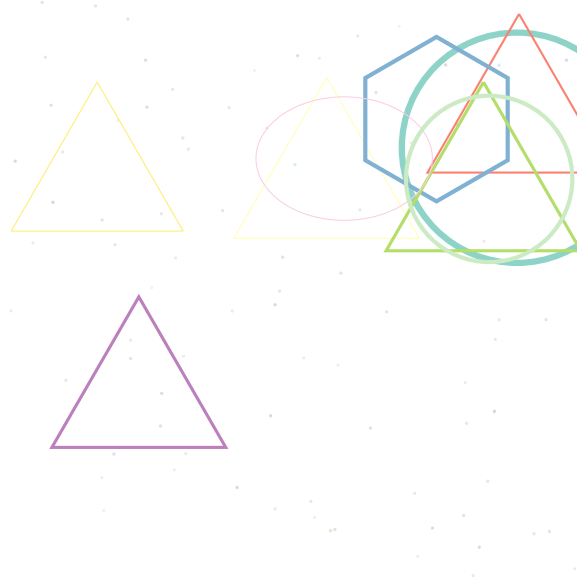[{"shape": "circle", "thickness": 3, "radius": 1.0, "center": [0.895, 0.743]}, {"shape": "triangle", "thickness": 0.5, "radius": 0.93, "center": [0.566, 0.679]}, {"shape": "triangle", "thickness": 1, "radius": 0.92, "center": [0.899, 0.792]}, {"shape": "hexagon", "thickness": 2, "radius": 0.71, "center": [0.756, 0.793]}, {"shape": "triangle", "thickness": 1.5, "radius": 0.97, "center": [0.837, 0.662]}, {"shape": "oval", "thickness": 0.5, "radius": 0.76, "center": [0.596, 0.725]}, {"shape": "triangle", "thickness": 1.5, "radius": 0.87, "center": [0.24, 0.311]}, {"shape": "circle", "thickness": 2, "radius": 0.72, "center": [0.847, 0.689]}, {"shape": "triangle", "thickness": 0.5, "radius": 0.86, "center": [0.168, 0.685]}]